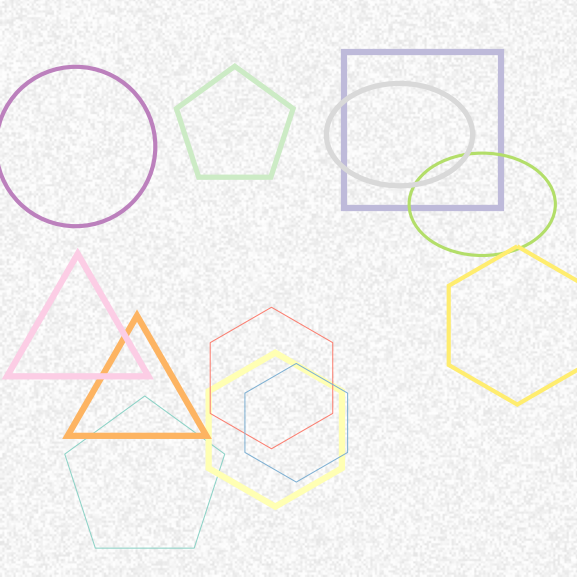[{"shape": "pentagon", "thickness": 0.5, "radius": 0.73, "center": [0.251, 0.168]}, {"shape": "hexagon", "thickness": 3, "radius": 0.67, "center": [0.477, 0.255]}, {"shape": "square", "thickness": 3, "radius": 0.68, "center": [0.732, 0.774]}, {"shape": "hexagon", "thickness": 0.5, "radius": 0.61, "center": [0.47, 0.345]}, {"shape": "hexagon", "thickness": 0.5, "radius": 0.51, "center": [0.513, 0.267]}, {"shape": "triangle", "thickness": 3, "radius": 0.69, "center": [0.237, 0.314]}, {"shape": "oval", "thickness": 1.5, "radius": 0.63, "center": [0.835, 0.645]}, {"shape": "triangle", "thickness": 3, "radius": 0.71, "center": [0.135, 0.418]}, {"shape": "oval", "thickness": 2.5, "radius": 0.63, "center": [0.692, 0.766]}, {"shape": "circle", "thickness": 2, "radius": 0.69, "center": [0.131, 0.745]}, {"shape": "pentagon", "thickness": 2.5, "radius": 0.53, "center": [0.406, 0.778]}, {"shape": "hexagon", "thickness": 2, "radius": 0.69, "center": [0.896, 0.436]}]